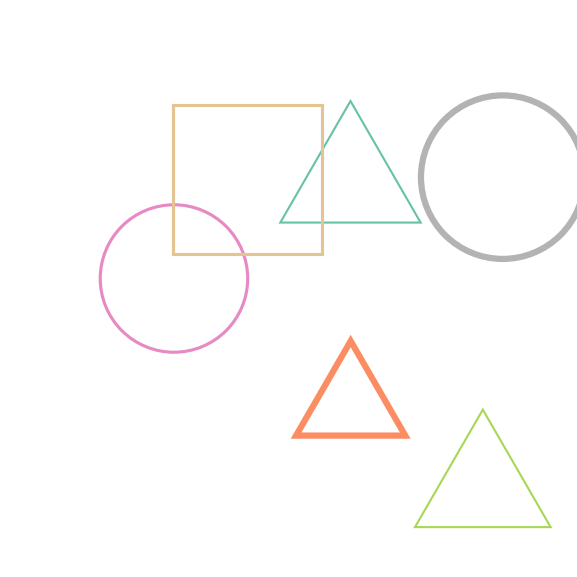[{"shape": "triangle", "thickness": 1, "radius": 0.7, "center": [0.607, 0.684]}, {"shape": "triangle", "thickness": 3, "radius": 0.55, "center": [0.607, 0.299]}, {"shape": "circle", "thickness": 1.5, "radius": 0.64, "center": [0.301, 0.517]}, {"shape": "triangle", "thickness": 1, "radius": 0.68, "center": [0.836, 0.154]}, {"shape": "square", "thickness": 1.5, "radius": 0.64, "center": [0.429, 0.689]}, {"shape": "circle", "thickness": 3, "radius": 0.71, "center": [0.871, 0.692]}]